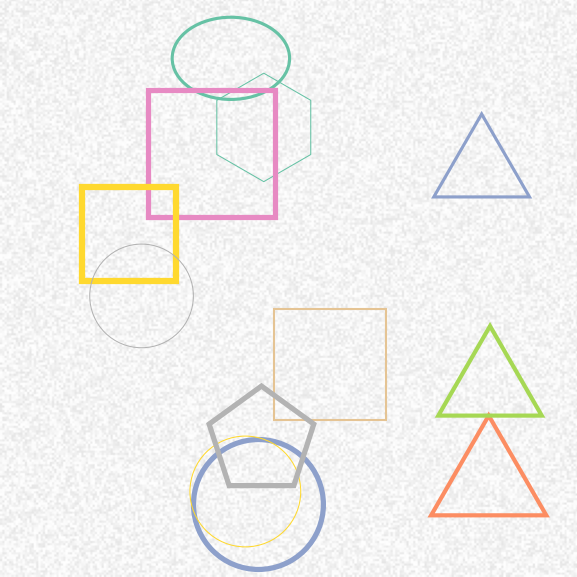[{"shape": "oval", "thickness": 1.5, "radius": 0.51, "center": [0.4, 0.898]}, {"shape": "hexagon", "thickness": 0.5, "radius": 0.47, "center": [0.457, 0.779]}, {"shape": "triangle", "thickness": 2, "radius": 0.58, "center": [0.846, 0.164]}, {"shape": "triangle", "thickness": 1.5, "radius": 0.48, "center": [0.834, 0.706]}, {"shape": "circle", "thickness": 2.5, "radius": 0.56, "center": [0.448, 0.126]}, {"shape": "square", "thickness": 2.5, "radius": 0.55, "center": [0.366, 0.733]}, {"shape": "triangle", "thickness": 2, "radius": 0.52, "center": [0.849, 0.331]}, {"shape": "circle", "thickness": 0.5, "radius": 0.48, "center": [0.425, 0.148]}, {"shape": "square", "thickness": 3, "radius": 0.41, "center": [0.224, 0.594]}, {"shape": "square", "thickness": 1, "radius": 0.48, "center": [0.571, 0.368]}, {"shape": "pentagon", "thickness": 2.5, "radius": 0.48, "center": [0.453, 0.235]}, {"shape": "circle", "thickness": 0.5, "radius": 0.45, "center": [0.245, 0.487]}]